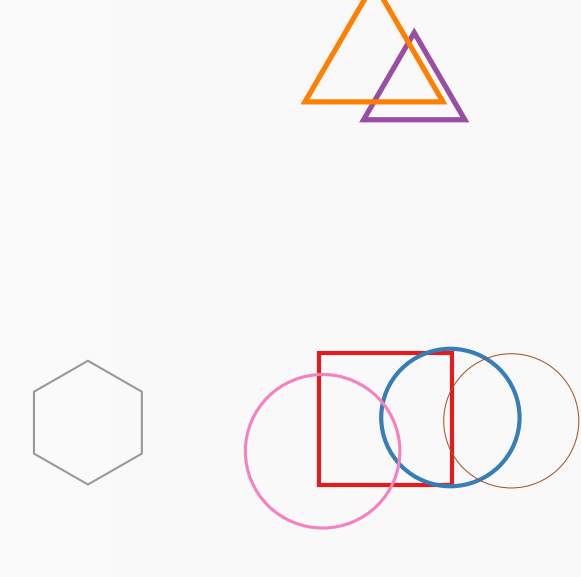[{"shape": "square", "thickness": 2, "radius": 0.57, "center": [0.663, 0.273]}, {"shape": "circle", "thickness": 2, "radius": 0.6, "center": [0.775, 0.276]}, {"shape": "triangle", "thickness": 2.5, "radius": 0.5, "center": [0.713, 0.842]}, {"shape": "triangle", "thickness": 2.5, "radius": 0.69, "center": [0.643, 0.891]}, {"shape": "circle", "thickness": 0.5, "radius": 0.58, "center": [0.88, 0.27]}, {"shape": "circle", "thickness": 1.5, "radius": 0.66, "center": [0.555, 0.218]}, {"shape": "hexagon", "thickness": 1, "radius": 0.54, "center": [0.151, 0.267]}]